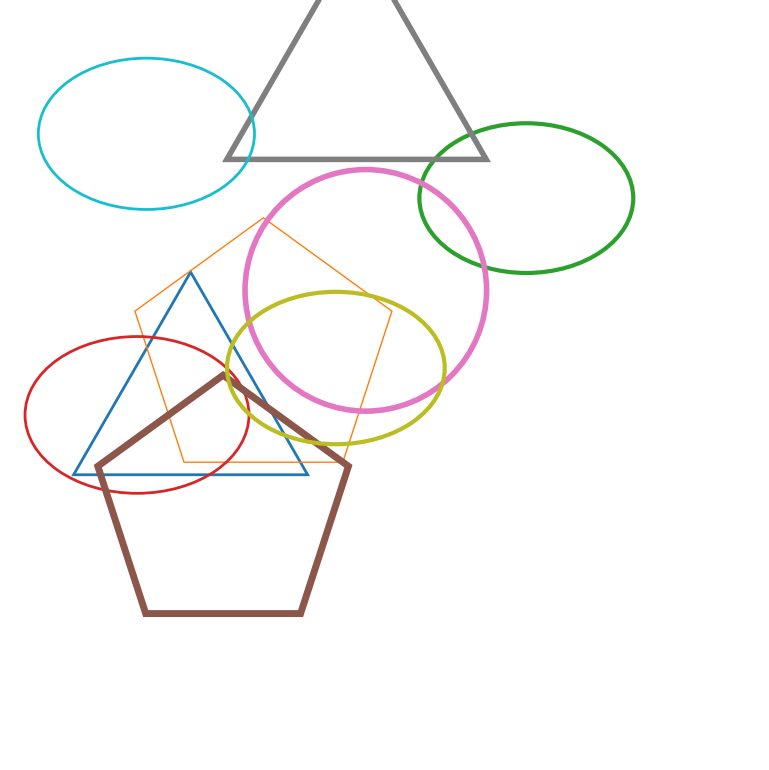[{"shape": "triangle", "thickness": 1, "radius": 0.88, "center": [0.248, 0.471]}, {"shape": "pentagon", "thickness": 0.5, "radius": 0.88, "center": [0.342, 0.542]}, {"shape": "oval", "thickness": 1.5, "radius": 0.69, "center": [0.684, 0.743]}, {"shape": "oval", "thickness": 1, "radius": 0.73, "center": [0.178, 0.461]}, {"shape": "pentagon", "thickness": 2.5, "radius": 0.86, "center": [0.29, 0.342]}, {"shape": "circle", "thickness": 2, "radius": 0.78, "center": [0.475, 0.623]}, {"shape": "triangle", "thickness": 2, "radius": 0.97, "center": [0.463, 0.89]}, {"shape": "oval", "thickness": 1.5, "radius": 0.71, "center": [0.436, 0.522]}, {"shape": "oval", "thickness": 1, "radius": 0.7, "center": [0.19, 0.826]}]